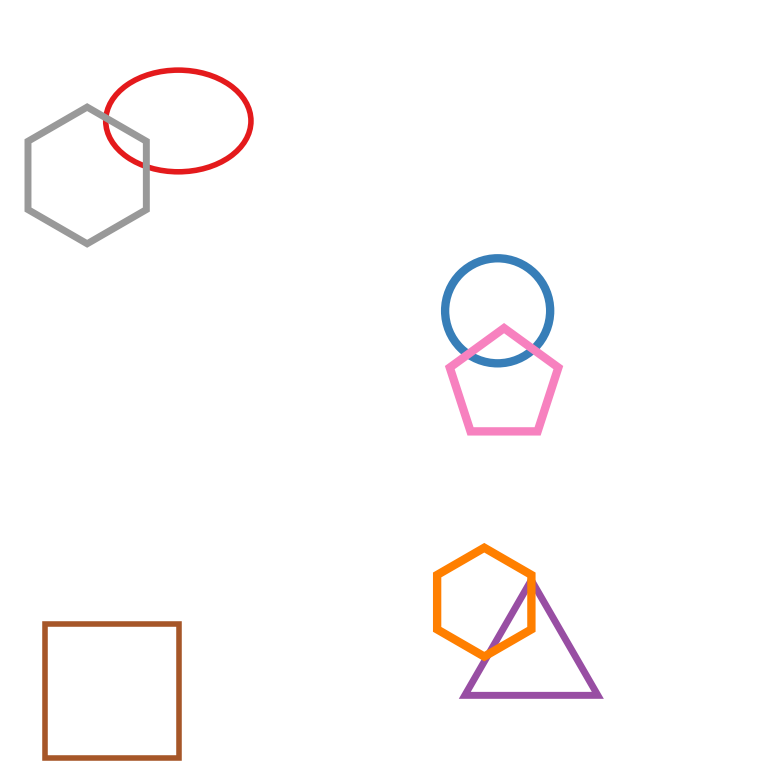[{"shape": "oval", "thickness": 2, "radius": 0.47, "center": [0.232, 0.843]}, {"shape": "circle", "thickness": 3, "radius": 0.34, "center": [0.646, 0.596]}, {"shape": "triangle", "thickness": 2.5, "radius": 0.5, "center": [0.69, 0.147]}, {"shape": "hexagon", "thickness": 3, "radius": 0.35, "center": [0.629, 0.218]}, {"shape": "square", "thickness": 2, "radius": 0.43, "center": [0.145, 0.103]}, {"shape": "pentagon", "thickness": 3, "radius": 0.37, "center": [0.655, 0.5]}, {"shape": "hexagon", "thickness": 2.5, "radius": 0.44, "center": [0.113, 0.772]}]